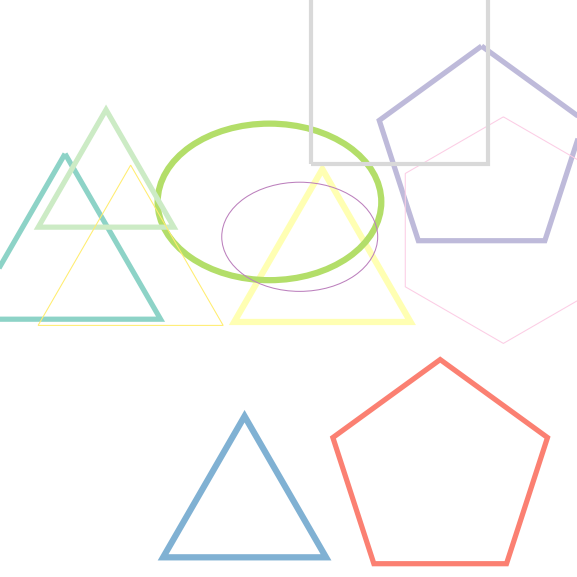[{"shape": "triangle", "thickness": 2.5, "radius": 0.95, "center": [0.113, 0.542]}, {"shape": "triangle", "thickness": 3, "radius": 0.88, "center": [0.558, 0.53]}, {"shape": "pentagon", "thickness": 2.5, "radius": 0.93, "center": [0.834, 0.733]}, {"shape": "pentagon", "thickness": 2.5, "radius": 0.98, "center": [0.762, 0.181]}, {"shape": "triangle", "thickness": 3, "radius": 0.81, "center": [0.423, 0.116]}, {"shape": "oval", "thickness": 3, "radius": 0.97, "center": [0.467, 0.65]}, {"shape": "hexagon", "thickness": 0.5, "radius": 0.98, "center": [0.872, 0.601]}, {"shape": "square", "thickness": 2, "radius": 0.77, "center": [0.692, 0.869]}, {"shape": "oval", "thickness": 0.5, "radius": 0.68, "center": [0.519, 0.589]}, {"shape": "triangle", "thickness": 2.5, "radius": 0.68, "center": [0.184, 0.674]}, {"shape": "triangle", "thickness": 0.5, "radius": 0.93, "center": [0.226, 0.528]}]